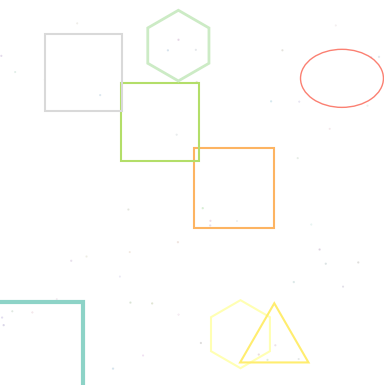[{"shape": "square", "thickness": 3, "radius": 0.56, "center": [0.104, 0.103]}, {"shape": "hexagon", "thickness": 1.5, "radius": 0.44, "center": [0.625, 0.132]}, {"shape": "oval", "thickness": 1, "radius": 0.54, "center": [0.888, 0.796]}, {"shape": "square", "thickness": 1.5, "radius": 0.52, "center": [0.608, 0.513]}, {"shape": "square", "thickness": 1.5, "radius": 0.5, "center": [0.415, 0.683]}, {"shape": "square", "thickness": 1.5, "radius": 0.5, "center": [0.217, 0.811]}, {"shape": "hexagon", "thickness": 2, "radius": 0.46, "center": [0.463, 0.882]}, {"shape": "triangle", "thickness": 1.5, "radius": 0.51, "center": [0.712, 0.11]}]